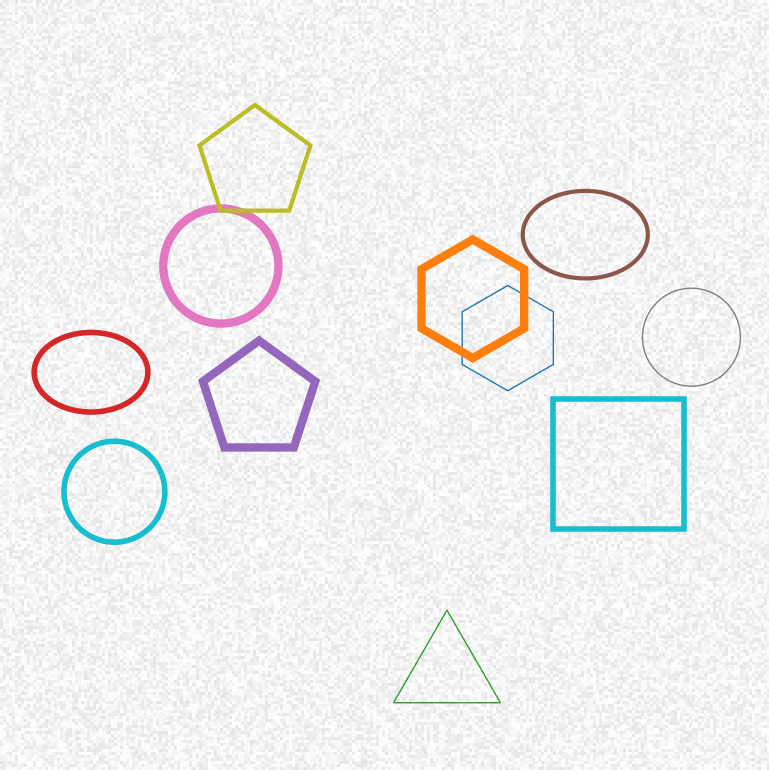[{"shape": "hexagon", "thickness": 0.5, "radius": 0.34, "center": [0.659, 0.561]}, {"shape": "hexagon", "thickness": 3, "radius": 0.38, "center": [0.614, 0.612]}, {"shape": "triangle", "thickness": 0.5, "radius": 0.4, "center": [0.581, 0.127]}, {"shape": "oval", "thickness": 2, "radius": 0.37, "center": [0.118, 0.517]}, {"shape": "pentagon", "thickness": 3, "radius": 0.38, "center": [0.336, 0.481]}, {"shape": "oval", "thickness": 1.5, "radius": 0.41, "center": [0.76, 0.695]}, {"shape": "circle", "thickness": 3, "radius": 0.37, "center": [0.287, 0.655]}, {"shape": "circle", "thickness": 0.5, "radius": 0.32, "center": [0.898, 0.562]}, {"shape": "pentagon", "thickness": 1.5, "radius": 0.38, "center": [0.331, 0.788]}, {"shape": "circle", "thickness": 2, "radius": 0.33, "center": [0.149, 0.361]}, {"shape": "square", "thickness": 2, "radius": 0.42, "center": [0.803, 0.397]}]